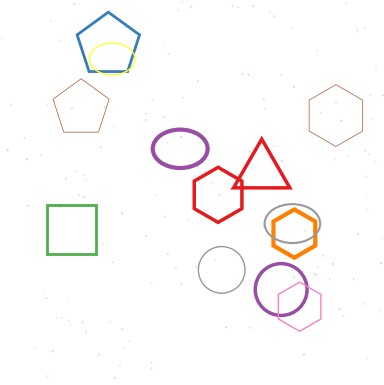[{"shape": "hexagon", "thickness": 2.5, "radius": 0.36, "center": [0.566, 0.494]}, {"shape": "triangle", "thickness": 2.5, "radius": 0.42, "center": [0.68, 0.554]}, {"shape": "pentagon", "thickness": 2, "radius": 0.43, "center": [0.281, 0.883]}, {"shape": "square", "thickness": 2, "radius": 0.32, "center": [0.187, 0.404]}, {"shape": "oval", "thickness": 3, "radius": 0.36, "center": [0.468, 0.613]}, {"shape": "circle", "thickness": 2.5, "radius": 0.34, "center": [0.73, 0.248]}, {"shape": "hexagon", "thickness": 3, "radius": 0.31, "center": [0.765, 0.393]}, {"shape": "oval", "thickness": 1, "radius": 0.3, "center": [0.291, 0.847]}, {"shape": "hexagon", "thickness": 0.5, "radius": 0.4, "center": [0.872, 0.7]}, {"shape": "pentagon", "thickness": 0.5, "radius": 0.38, "center": [0.211, 0.719]}, {"shape": "hexagon", "thickness": 1, "radius": 0.32, "center": [0.778, 0.203]}, {"shape": "circle", "thickness": 1, "radius": 0.3, "center": [0.576, 0.299]}, {"shape": "oval", "thickness": 1.5, "radius": 0.36, "center": [0.76, 0.419]}]